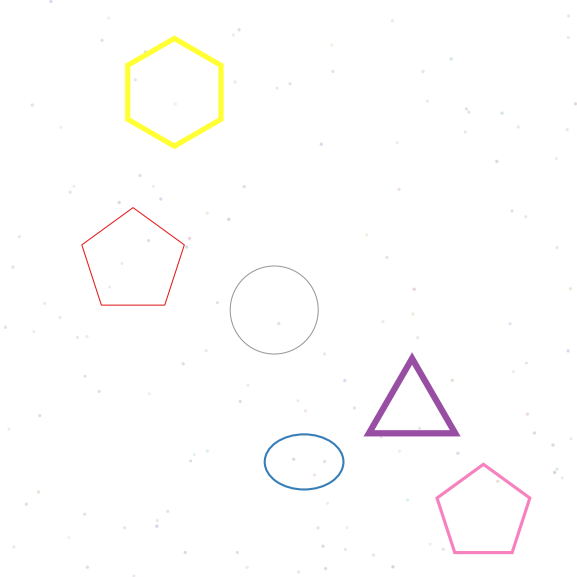[{"shape": "pentagon", "thickness": 0.5, "radius": 0.47, "center": [0.23, 0.546]}, {"shape": "oval", "thickness": 1, "radius": 0.34, "center": [0.527, 0.199]}, {"shape": "triangle", "thickness": 3, "radius": 0.43, "center": [0.714, 0.292]}, {"shape": "hexagon", "thickness": 2.5, "radius": 0.47, "center": [0.302, 0.839]}, {"shape": "pentagon", "thickness": 1.5, "radius": 0.42, "center": [0.837, 0.111]}, {"shape": "circle", "thickness": 0.5, "radius": 0.38, "center": [0.475, 0.462]}]